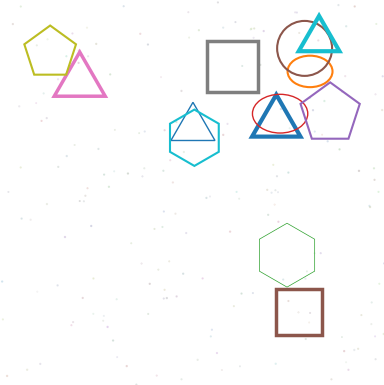[{"shape": "triangle", "thickness": 1, "radius": 0.33, "center": [0.501, 0.668]}, {"shape": "triangle", "thickness": 3, "radius": 0.36, "center": [0.718, 0.681]}, {"shape": "oval", "thickness": 1.5, "radius": 0.29, "center": [0.805, 0.814]}, {"shape": "hexagon", "thickness": 0.5, "radius": 0.41, "center": [0.746, 0.337]}, {"shape": "oval", "thickness": 1, "radius": 0.36, "center": [0.728, 0.705]}, {"shape": "pentagon", "thickness": 1.5, "radius": 0.4, "center": [0.858, 0.705]}, {"shape": "circle", "thickness": 1.5, "radius": 0.36, "center": [0.791, 0.874]}, {"shape": "square", "thickness": 2.5, "radius": 0.3, "center": [0.777, 0.189]}, {"shape": "triangle", "thickness": 2.5, "radius": 0.38, "center": [0.207, 0.788]}, {"shape": "square", "thickness": 2.5, "radius": 0.33, "center": [0.603, 0.827]}, {"shape": "pentagon", "thickness": 1.5, "radius": 0.35, "center": [0.13, 0.863]}, {"shape": "triangle", "thickness": 3, "radius": 0.31, "center": [0.829, 0.898]}, {"shape": "hexagon", "thickness": 1.5, "radius": 0.37, "center": [0.505, 0.642]}]